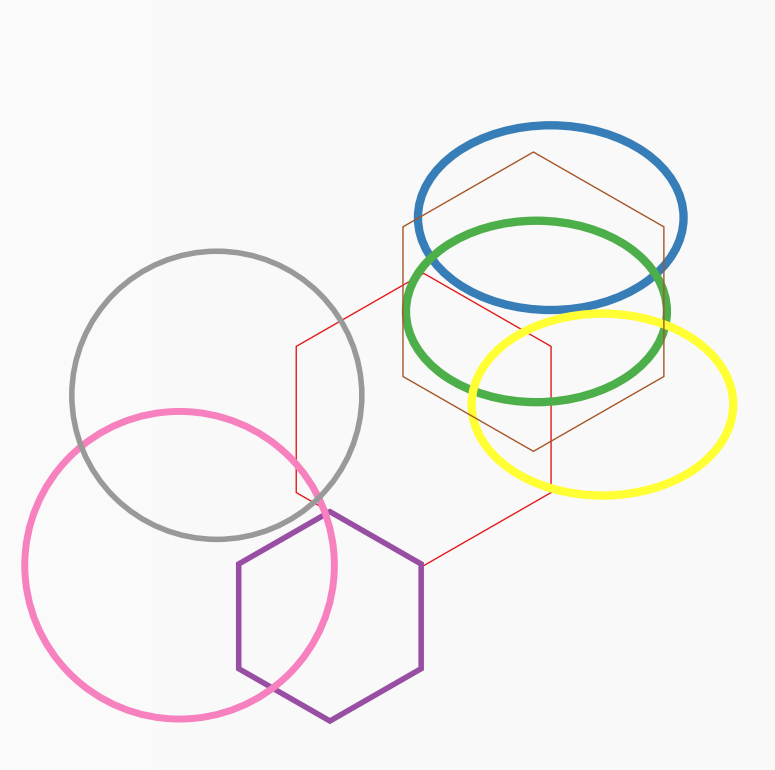[{"shape": "hexagon", "thickness": 0.5, "radius": 0.95, "center": [0.547, 0.455]}, {"shape": "oval", "thickness": 3, "radius": 0.86, "center": [0.711, 0.717]}, {"shape": "oval", "thickness": 3, "radius": 0.84, "center": [0.692, 0.596]}, {"shape": "hexagon", "thickness": 2, "radius": 0.68, "center": [0.426, 0.2]}, {"shape": "oval", "thickness": 3, "radius": 0.84, "center": [0.777, 0.475]}, {"shape": "hexagon", "thickness": 0.5, "radius": 0.97, "center": [0.688, 0.608]}, {"shape": "circle", "thickness": 2.5, "radius": 1.0, "center": [0.232, 0.266]}, {"shape": "circle", "thickness": 2, "radius": 0.94, "center": [0.28, 0.487]}]